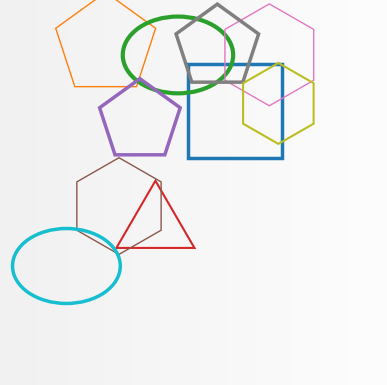[{"shape": "square", "thickness": 2.5, "radius": 0.61, "center": [0.606, 0.712]}, {"shape": "pentagon", "thickness": 1, "radius": 0.68, "center": [0.273, 0.885]}, {"shape": "oval", "thickness": 3, "radius": 0.71, "center": [0.459, 0.857]}, {"shape": "triangle", "thickness": 1.5, "radius": 0.58, "center": [0.401, 0.414]}, {"shape": "pentagon", "thickness": 2.5, "radius": 0.55, "center": [0.361, 0.686]}, {"shape": "hexagon", "thickness": 1, "radius": 0.63, "center": [0.307, 0.465]}, {"shape": "hexagon", "thickness": 1, "radius": 0.66, "center": [0.695, 0.858]}, {"shape": "pentagon", "thickness": 2.5, "radius": 0.56, "center": [0.561, 0.877]}, {"shape": "hexagon", "thickness": 1.5, "radius": 0.53, "center": [0.718, 0.731]}, {"shape": "oval", "thickness": 2.5, "radius": 0.7, "center": [0.171, 0.309]}]